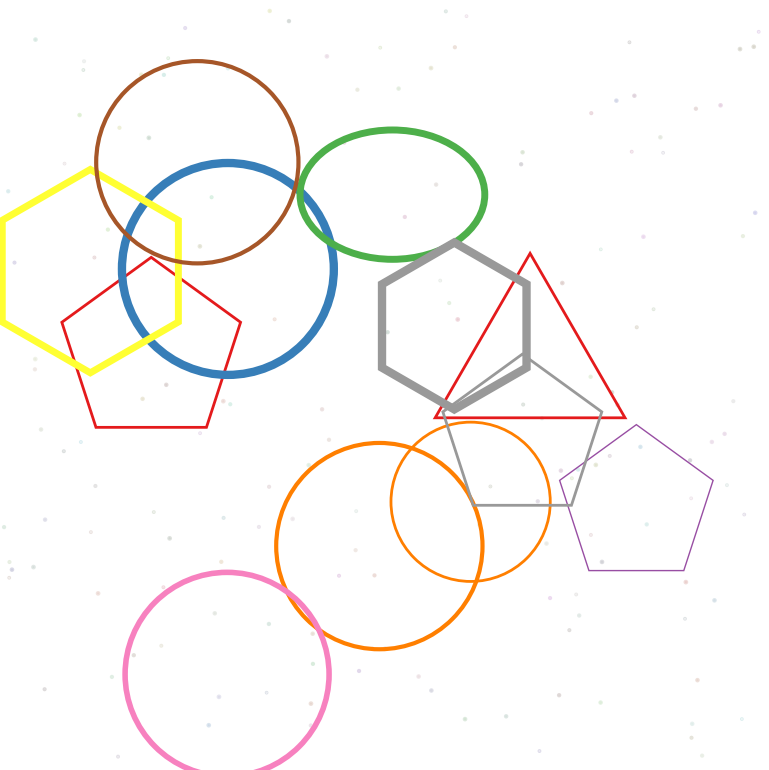[{"shape": "triangle", "thickness": 1, "radius": 0.71, "center": [0.688, 0.529]}, {"shape": "pentagon", "thickness": 1, "radius": 0.61, "center": [0.196, 0.544]}, {"shape": "circle", "thickness": 3, "radius": 0.69, "center": [0.296, 0.651]}, {"shape": "oval", "thickness": 2.5, "radius": 0.6, "center": [0.51, 0.747]}, {"shape": "pentagon", "thickness": 0.5, "radius": 0.52, "center": [0.826, 0.344]}, {"shape": "circle", "thickness": 1.5, "radius": 0.67, "center": [0.493, 0.291]}, {"shape": "circle", "thickness": 1, "radius": 0.52, "center": [0.611, 0.348]}, {"shape": "hexagon", "thickness": 2.5, "radius": 0.66, "center": [0.117, 0.648]}, {"shape": "circle", "thickness": 1.5, "radius": 0.66, "center": [0.256, 0.789]}, {"shape": "circle", "thickness": 2, "radius": 0.66, "center": [0.295, 0.124]}, {"shape": "pentagon", "thickness": 1, "radius": 0.54, "center": [0.678, 0.432]}, {"shape": "hexagon", "thickness": 3, "radius": 0.54, "center": [0.59, 0.577]}]